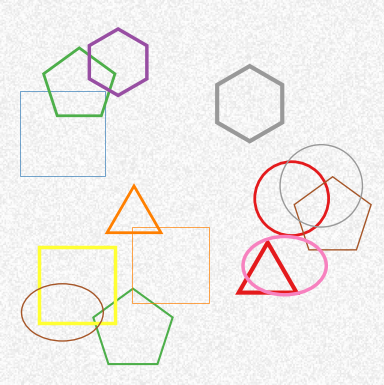[{"shape": "triangle", "thickness": 3, "radius": 0.43, "center": [0.695, 0.283]}, {"shape": "circle", "thickness": 2, "radius": 0.48, "center": [0.758, 0.484]}, {"shape": "square", "thickness": 0.5, "radius": 0.55, "center": [0.162, 0.652]}, {"shape": "pentagon", "thickness": 2, "radius": 0.49, "center": [0.206, 0.778]}, {"shape": "pentagon", "thickness": 1.5, "radius": 0.54, "center": [0.345, 0.142]}, {"shape": "hexagon", "thickness": 2.5, "radius": 0.43, "center": [0.307, 0.838]}, {"shape": "triangle", "thickness": 2, "radius": 0.4, "center": [0.348, 0.436]}, {"shape": "square", "thickness": 0.5, "radius": 0.5, "center": [0.442, 0.312]}, {"shape": "square", "thickness": 2.5, "radius": 0.5, "center": [0.199, 0.26]}, {"shape": "pentagon", "thickness": 1, "radius": 0.52, "center": [0.864, 0.436]}, {"shape": "oval", "thickness": 1, "radius": 0.53, "center": [0.162, 0.189]}, {"shape": "oval", "thickness": 2.5, "radius": 0.54, "center": [0.739, 0.31]}, {"shape": "circle", "thickness": 1, "radius": 0.53, "center": [0.834, 0.517]}, {"shape": "hexagon", "thickness": 3, "radius": 0.49, "center": [0.649, 0.731]}]